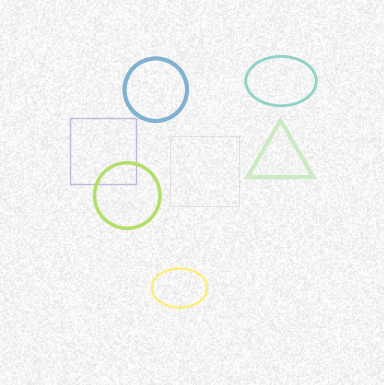[{"shape": "oval", "thickness": 2, "radius": 0.46, "center": [0.73, 0.789]}, {"shape": "square", "thickness": 1, "radius": 0.43, "center": [0.267, 0.607]}, {"shape": "circle", "thickness": 3, "radius": 0.41, "center": [0.405, 0.767]}, {"shape": "circle", "thickness": 2.5, "radius": 0.43, "center": [0.33, 0.492]}, {"shape": "square", "thickness": 0.5, "radius": 0.45, "center": [0.531, 0.556]}, {"shape": "triangle", "thickness": 3, "radius": 0.49, "center": [0.729, 0.589]}, {"shape": "oval", "thickness": 1.5, "radius": 0.36, "center": [0.466, 0.252]}]